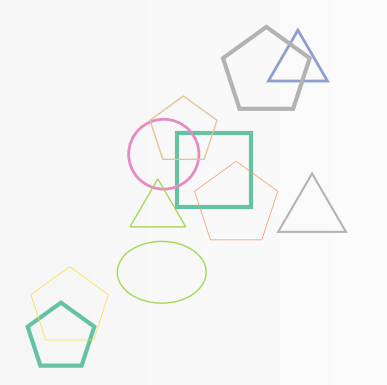[{"shape": "pentagon", "thickness": 3, "radius": 0.45, "center": [0.157, 0.123]}, {"shape": "square", "thickness": 3, "radius": 0.48, "center": [0.553, 0.559]}, {"shape": "pentagon", "thickness": 0.5, "radius": 0.56, "center": [0.609, 0.468]}, {"shape": "triangle", "thickness": 2, "radius": 0.44, "center": [0.769, 0.834]}, {"shape": "circle", "thickness": 2, "radius": 0.45, "center": [0.423, 0.599]}, {"shape": "oval", "thickness": 1, "radius": 0.57, "center": [0.417, 0.293]}, {"shape": "triangle", "thickness": 1, "radius": 0.42, "center": [0.407, 0.452]}, {"shape": "pentagon", "thickness": 0.5, "radius": 0.53, "center": [0.18, 0.202]}, {"shape": "pentagon", "thickness": 1, "radius": 0.45, "center": [0.473, 0.66]}, {"shape": "triangle", "thickness": 1.5, "radius": 0.51, "center": [0.805, 0.448]}, {"shape": "pentagon", "thickness": 3, "radius": 0.59, "center": [0.687, 0.813]}]